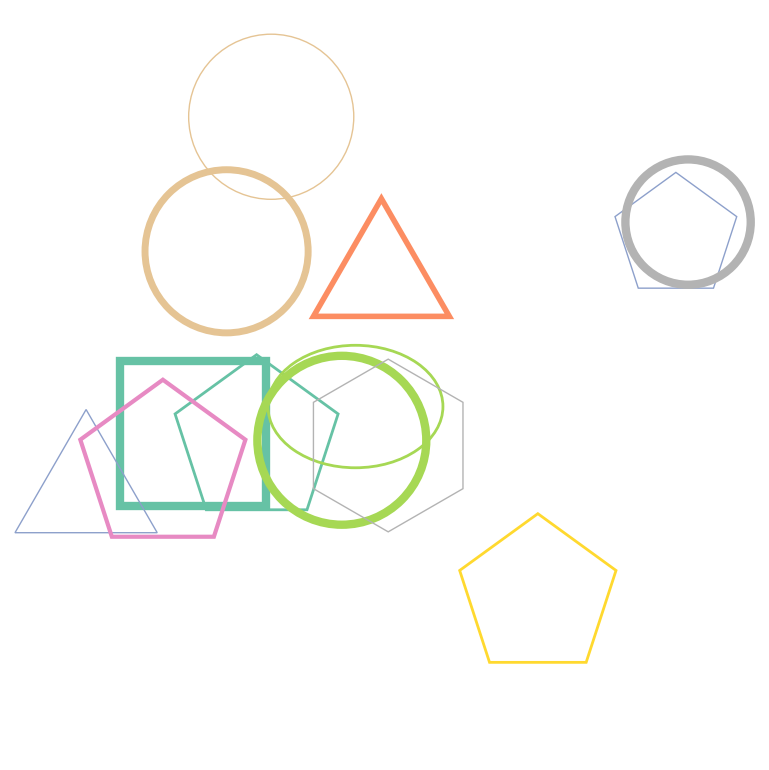[{"shape": "square", "thickness": 3, "radius": 0.47, "center": [0.251, 0.437]}, {"shape": "pentagon", "thickness": 1, "radius": 0.56, "center": [0.333, 0.428]}, {"shape": "triangle", "thickness": 2, "radius": 0.51, "center": [0.495, 0.64]}, {"shape": "triangle", "thickness": 0.5, "radius": 0.53, "center": [0.112, 0.361]}, {"shape": "pentagon", "thickness": 0.5, "radius": 0.42, "center": [0.878, 0.693]}, {"shape": "pentagon", "thickness": 1.5, "radius": 0.56, "center": [0.212, 0.394]}, {"shape": "oval", "thickness": 1, "radius": 0.57, "center": [0.462, 0.472]}, {"shape": "circle", "thickness": 3, "radius": 0.55, "center": [0.444, 0.428]}, {"shape": "pentagon", "thickness": 1, "radius": 0.53, "center": [0.699, 0.226]}, {"shape": "circle", "thickness": 2.5, "radius": 0.53, "center": [0.294, 0.674]}, {"shape": "circle", "thickness": 0.5, "radius": 0.54, "center": [0.352, 0.848]}, {"shape": "circle", "thickness": 3, "radius": 0.41, "center": [0.894, 0.712]}, {"shape": "hexagon", "thickness": 0.5, "radius": 0.56, "center": [0.504, 0.421]}]